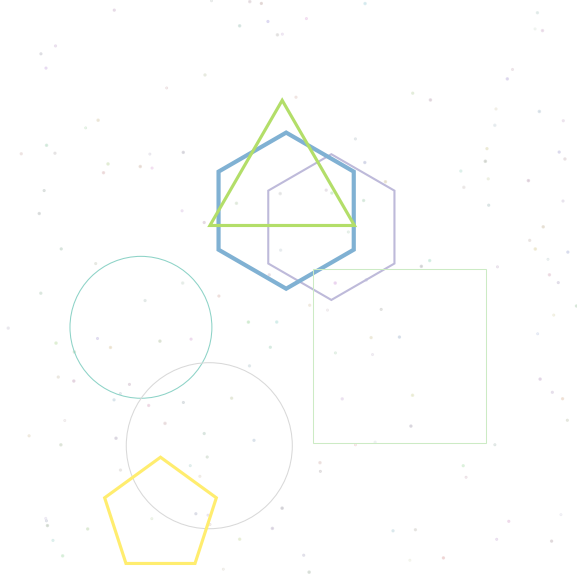[{"shape": "circle", "thickness": 0.5, "radius": 0.61, "center": [0.244, 0.432]}, {"shape": "hexagon", "thickness": 1, "radius": 0.63, "center": [0.574, 0.606]}, {"shape": "hexagon", "thickness": 2, "radius": 0.68, "center": [0.496, 0.634]}, {"shape": "triangle", "thickness": 1.5, "radius": 0.72, "center": [0.489, 0.681]}, {"shape": "circle", "thickness": 0.5, "radius": 0.72, "center": [0.362, 0.227]}, {"shape": "square", "thickness": 0.5, "radius": 0.75, "center": [0.692, 0.383]}, {"shape": "pentagon", "thickness": 1.5, "radius": 0.51, "center": [0.278, 0.106]}]